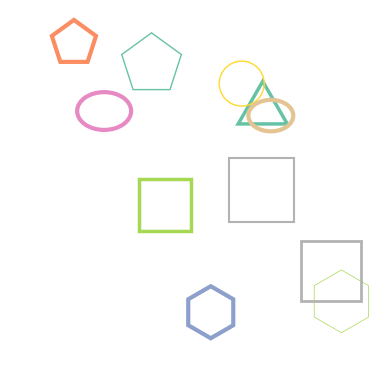[{"shape": "pentagon", "thickness": 1, "radius": 0.41, "center": [0.394, 0.833]}, {"shape": "triangle", "thickness": 2.5, "radius": 0.37, "center": [0.682, 0.715]}, {"shape": "pentagon", "thickness": 3, "radius": 0.3, "center": [0.192, 0.888]}, {"shape": "hexagon", "thickness": 3, "radius": 0.34, "center": [0.547, 0.189]}, {"shape": "oval", "thickness": 3, "radius": 0.35, "center": [0.27, 0.712]}, {"shape": "hexagon", "thickness": 0.5, "radius": 0.41, "center": [0.887, 0.217]}, {"shape": "square", "thickness": 2.5, "radius": 0.33, "center": [0.428, 0.468]}, {"shape": "circle", "thickness": 1, "radius": 0.29, "center": [0.628, 0.783]}, {"shape": "oval", "thickness": 3, "radius": 0.29, "center": [0.703, 0.7]}, {"shape": "square", "thickness": 1.5, "radius": 0.42, "center": [0.679, 0.507]}, {"shape": "square", "thickness": 2, "radius": 0.39, "center": [0.859, 0.296]}]